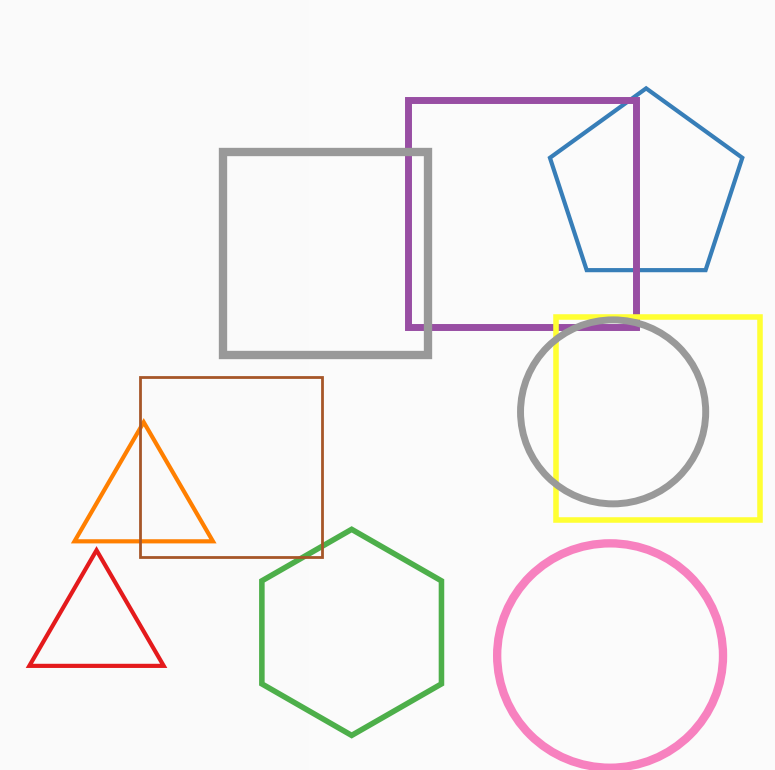[{"shape": "triangle", "thickness": 1.5, "radius": 0.5, "center": [0.125, 0.185]}, {"shape": "pentagon", "thickness": 1.5, "radius": 0.65, "center": [0.834, 0.755]}, {"shape": "hexagon", "thickness": 2, "radius": 0.67, "center": [0.454, 0.179]}, {"shape": "square", "thickness": 2.5, "radius": 0.74, "center": [0.673, 0.723]}, {"shape": "triangle", "thickness": 1.5, "radius": 0.52, "center": [0.185, 0.349]}, {"shape": "square", "thickness": 2, "radius": 0.66, "center": [0.849, 0.456]}, {"shape": "square", "thickness": 1, "radius": 0.59, "center": [0.298, 0.393]}, {"shape": "circle", "thickness": 3, "radius": 0.73, "center": [0.787, 0.149]}, {"shape": "circle", "thickness": 2.5, "radius": 0.6, "center": [0.791, 0.465]}, {"shape": "square", "thickness": 3, "radius": 0.66, "center": [0.42, 0.671]}]